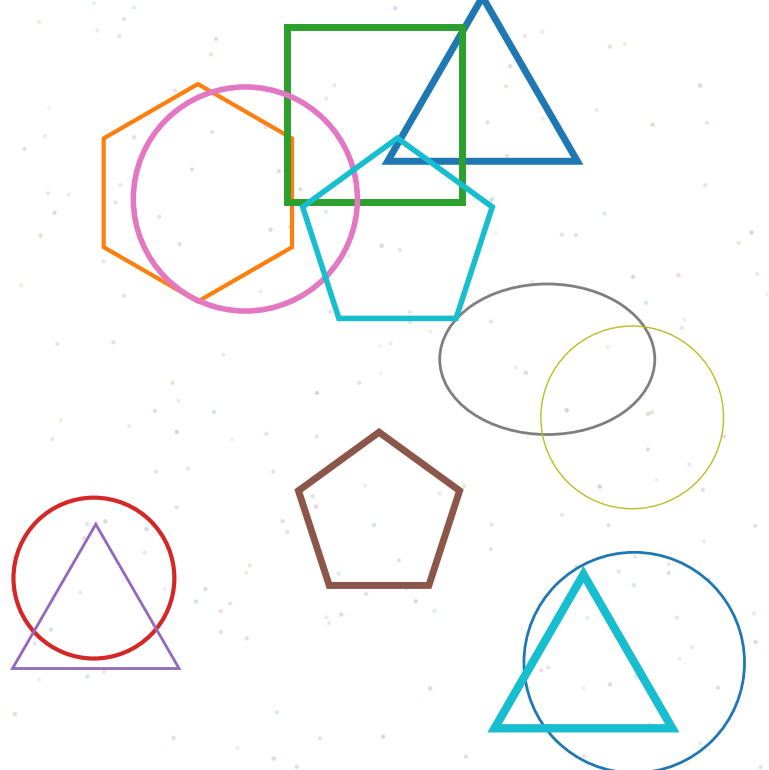[{"shape": "circle", "thickness": 1, "radius": 0.72, "center": [0.824, 0.139]}, {"shape": "triangle", "thickness": 2.5, "radius": 0.71, "center": [0.627, 0.862]}, {"shape": "hexagon", "thickness": 1.5, "radius": 0.71, "center": [0.257, 0.75]}, {"shape": "square", "thickness": 2.5, "radius": 0.57, "center": [0.486, 0.851]}, {"shape": "circle", "thickness": 1.5, "radius": 0.52, "center": [0.122, 0.249]}, {"shape": "triangle", "thickness": 1, "radius": 0.62, "center": [0.124, 0.194]}, {"shape": "pentagon", "thickness": 2.5, "radius": 0.55, "center": [0.492, 0.329]}, {"shape": "circle", "thickness": 2, "radius": 0.73, "center": [0.319, 0.742]}, {"shape": "oval", "thickness": 1, "radius": 0.7, "center": [0.711, 0.533]}, {"shape": "circle", "thickness": 0.5, "radius": 0.59, "center": [0.821, 0.458]}, {"shape": "triangle", "thickness": 3, "radius": 0.67, "center": [0.758, 0.121]}, {"shape": "pentagon", "thickness": 2, "radius": 0.65, "center": [0.516, 0.691]}]